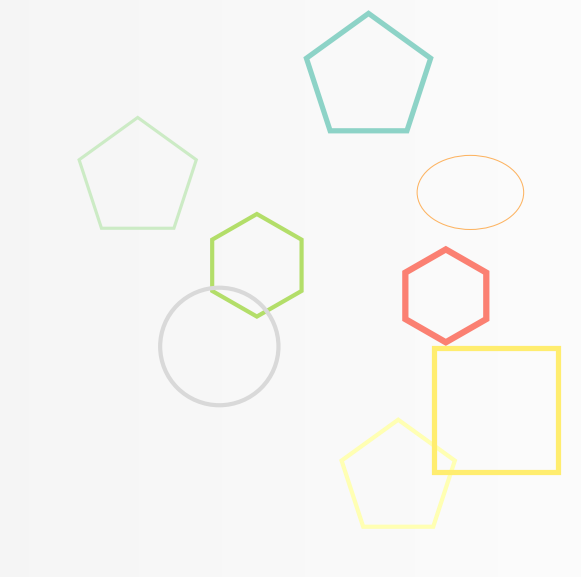[{"shape": "pentagon", "thickness": 2.5, "radius": 0.56, "center": [0.634, 0.864]}, {"shape": "pentagon", "thickness": 2, "radius": 0.51, "center": [0.685, 0.17]}, {"shape": "hexagon", "thickness": 3, "radius": 0.4, "center": [0.767, 0.487]}, {"shape": "oval", "thickness": 0.5, "radius": 0.46, "center": [0.809, 0.666]}, {"shape": "hexagon", "thickness": 2, "radius": 0.44, "center": [0.442, 0.54]}, {"shape": "circle", "thickness": 2, "radius": 0.51, "center": [0.377, 0.399]}, {"shape": "pentagon", "thickness": 1.5, "radius": 0.53, "center": [0.237, 0.69]}, {"shape": "square", "thickness": 2.5, "radius": 0.54, "center": [0.853, 0.29]}]